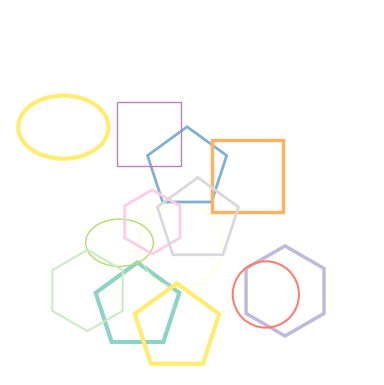[{"shape": "pentagon", "thickness": 3, "radius": 0.57, "center": [0.357, 0.204]}, {"shape": "circle", "thickness": 0.5, "radius": 0.54, "center": [0.47, 0.361]}, {"shape": "hexagon", "thickness": 2.5, "radius": 0.58, "center": [0.74, 0.244]}, {"shape": "circle", "thickness": 1.5, "radius": 0.43, "center": [0.691, 0.235]}, {"shape": "pentagon", "thickness": 2, "radius": 0.54, "center": [0.486, 0.563]}, {"shape": "square", "thickness": 2.5, "radius": 0.47, "center": [0.643, 0.543]}, {"shape": "oval", "thickness": 1, "radius": 0.44, "center": [0.31, 0.37]}, {"shape": "hexagon", "thickness": 2, "radius": 0.42, "center": [0.396, 0.424]}, {"shape": "pentagon", "thickness": 2, "radius": 0.55, "center": [0.514, 0.428]}, {"shape": "square", "thickness": 1, "radius": 0.42, "center": [0.387, 0.653]}, {"shape": "hexagon", "thickness": 1.5, "radius": 0.53, "center": [0.227, 0.245]}, {"shape": "oval", "thickness": 3, "radius": 0.59, "center": [0.165, 0.67]}, {"shape": "pentagon", "thickness": 3, "radius": 0.58, "center": [0.46, 0.149]}]